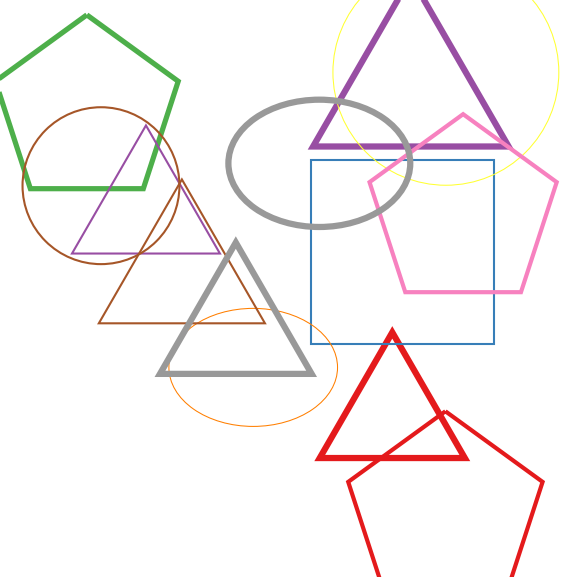[{"shape": "triangle", "thickness": 3, "radius": 0.73, "center": [0.679, 0.279]}, {"shape": "pentagon", "thickness": 2, "radius": 0.88, "center": [0.771, 0.11]}, {"shape": "square", "thickness": 1, "radius": 0.8, "center": [0.697, 0.562]}, {"shape": "pentagon", "thickness": 2.5, "radius": 0.83, "center": [0.15, 0.807]}, {"shape": "triangle", "thickness": 1, "radius": 0.74, "center": [0.253, 0.634]}, {"shape": "triangle", "thickness": 3, "radius": 0.98, "center": [0.711, 0.843]}, {"shape": "oval", "thickness": 0.5, "radius": 0.73, "center": [0.438, 0.363]}, {"shape": "circle", "thickness": 0.5, "radius": 0.98, "center": [0.772, 0.874]}, {"shape": "circle", "thickness": 1, "radius": 0.68, "center": [0.175, 0.678]}, {"shape": "triangle", "thickness": 1, "radius": 0.83, "center": [0.315, 0.522]}, {"shape": "pentagon", "thickness": 2, "radius": 0.85, "center": [0.802, 0.631]}, {"shape": "triangle", "thickness": 3, "radius": 0.76, "center": [0.408, 0.428]}, {"shape": "oval", "thickness": 3, "radius": 0.79, "center": [0.553, 0.716]}]